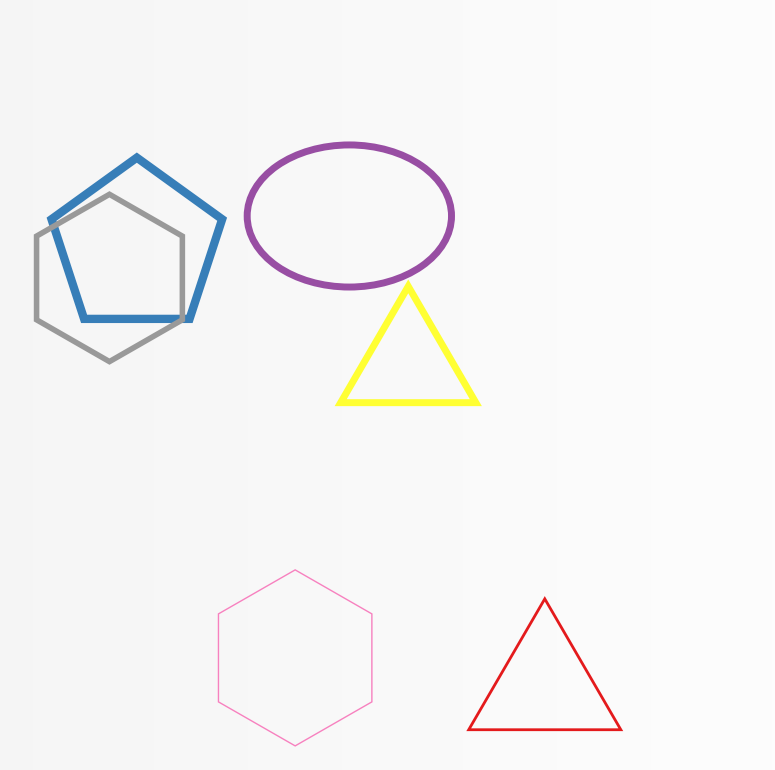[{"shape": "triangle", "thickness": 1, "radius": 0.57, "center": [0.703, 0.109]}, {"shape": "pentagon", "thickness": 3, "radius": 0.58, "center": [0.177, 0.68]}, {"shape": "oval", "thickness": 2.5, "radius": 0.66, "center": [0.451, 0.719]}, {"shape": "triangle", "thickness": 2.5, "radius": 0.5, "center": [0.527, 0.527]}, {"shape": "hexagon", "thickness": 0.5, "radius": 0.57, "center": [0.381, 0.146]}, {"shape": "hexagon", "thickness": 2, "radius": 0.54, "center": [0.141, 0.639]}]